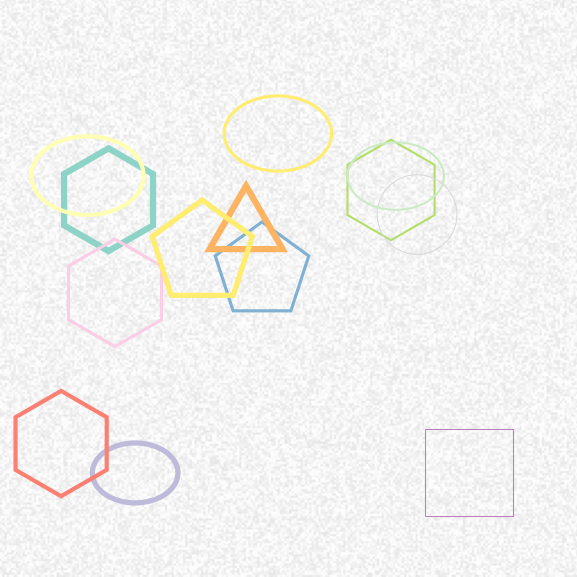[{"shape": "hexagon", "thickness": 3, "radius": 0.44, "center": [0.188, 0.653]}, {"shape": "oval", "thickness": 2, "radius": 0.49, "center": [0.152, 0.695]}, {"shape": "oval", "thickness": 2.5, "radius": 0.37, "center": [0.234, 0.18]}, {"shape": "hexagon", "thickness": 2, "radius": 0.46, "center": [0.106, 0.231]}, {"shape": "pentagon", "thickness": 1.5, "radius": 0.43, "center": [0.454, 0.53]}, {"shape": "triangle", "thickness": 3, "radius": 0.37, "center": [0.426, 0.604]}, {"shape": "hexagon", "thickness": 1, "radius": 0.44, "center": [0.677, 0.67]}, {"shape": "hexagon", "thickness": 1.5, "radius": 0.46, "center": [0.199, 0.492]}, {"shape": "circle", "thickness": 0.5, "radius": 0.34, "center": [0.722, 0.628]}, {"shape": "square", "thickness": 0.5, "radius": 0.38, "center": [0.812, 0.181]}, {"shape": "oval", "thickness": 1, "radius": 0.42, "center": [0.685, 0.694]}, {"shape": "pentagon", "thickness": 2.5, "radius": 0.46, "center": [0.35, 0.562]}, {"shape": "oval", "thickness": 1.5, "radius": 0.47, "center": [0.481, 0.768]}]